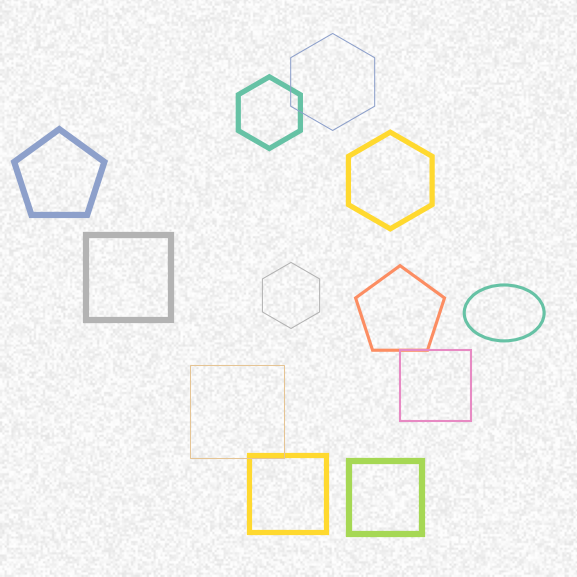[{"shape": "hexagon", "thickness": 2.5, "radius": 0.31, "center": [0.466, 0.804]}, {"shape": "oval", "thickness": 1.5, "radius": 0.35, "center": [0.873, 0.457]}, {"shape": "pentagon", "thickness": 1.5, "radius": 0.4, "center": [0.693, 0.458]}, {"shape": "hexagon", "thickness": 0.5, "radius": 0.42, "center": [0.576, 0.857]}, {"shape": "pentagon", "thickness": 3, "radius": 0.41, "center": [0.103, 0.693]}, {"shape": "square", "thickness": 1, "radius": 0.31, "center": [0.754, 0.331]}, {"shape": "square", "thickness": 3, "radius": 0.32, "center": [0.668, 0.138]}, {"shape": "square", "thickness": 2.5, "radius": 0.33, "center": [0.498, 0.144]}, {"shape": "hexagon", "thickness": 2.5, "radius": 0.42, "center": [0.676, 0.687]}, {"shape": "square", "thickness": 0.5, "radius": 0.4, "center": [0.41, 0.287]}, {"shape": "hexagon", "thickness": 0.5, "radius": 0.29, "center": [0.504, 0.488]}, {"shape": "square", "thickness": 3, "radius": 0.37, "center": [0.222, 0.519]}]